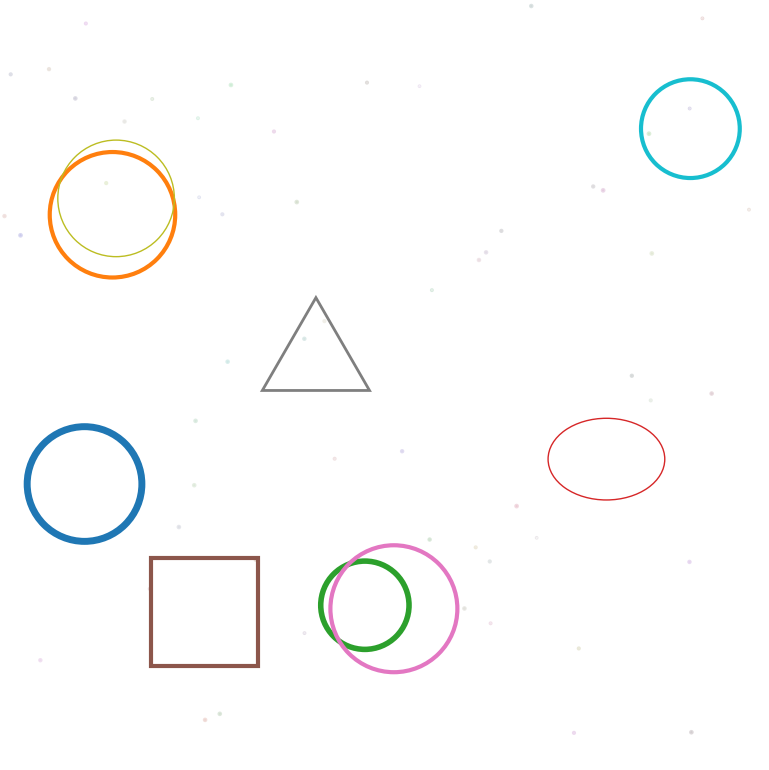[{"shape": "circle", "thickness": 2.5, "radius": 0.37, "center": [0.11, 0.371]}, {"shape": "circle", "thickness": 1.5, "radius": 0.41, "center": [0.146, 0.721]}, {"shape": "circle", "thickness": 2, "radius": 0.29, "center": [0.474, 0.214]}, {"shape": "oval", "thickness": 0.5, "radius": 0.38, "center": [0.788, 0.404]}, {"shape": "square", "thickness": 1.5, "radius": 0.35, "center": [0.266, 0.205]}, {"shape": "circle", "thickness": 1.5, "radius": 0.41, "center": [0.512, 0.209]}, {"shape": "triangle", "thickness": 1, "radius": 0.4, "center": [0.41, 0.533]}, {"shape": "circle", "thickness": 0.5, "radius": 0.38, "center": [0.151, 0.742]}, {"shape": "circle", "thickness": 1.5, "radius": 0.32, "center": [0.897, 0.833]}]